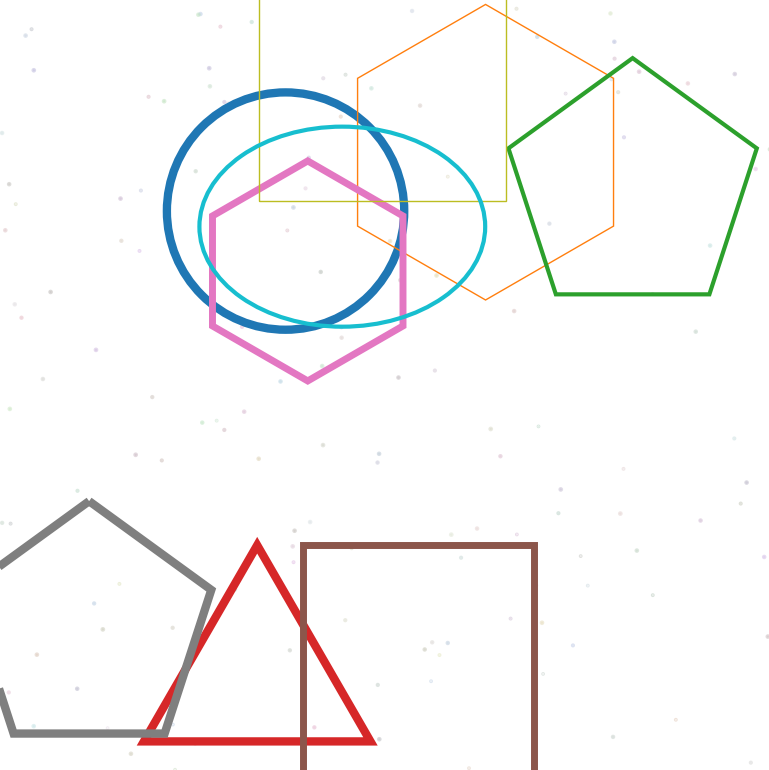[{"shape": "circle", "thickness": 3, "radius": 0.77, "center": [0.371, 0.726]}, {"shape": "hexagon", "thickness": 0.5, "radius": 0.96, "center": [0.631, 0.802]}, {"shape": "pentagon", "thickness": 1.5, "radius": 0.85, "center": [0.822, 0.755]}, {"shape": "triangle", "thickness": 3, "radius": 0.85, "center": [0.334, 0.122]}, {"shape": "square", "thickness": 2.5, "radius": 0.75, "center": [0.544, 0.143]}, {"shape": "hexagon", "thickness": 2.5, "radius": 0.71, "center": [0.4, 0.648]}, {"shape": "pentagon", "thickness": 3, "radius": 0.83, "center": [0.116, 0.182]}, {"shape": "square", "thickness": 0.5, "radius": 0.8, "center": [0.497, 0.899]}, {"shape": "oval", "thickness": 1.5, "radius": 0.93, "center": [0.445, 0.706]}]